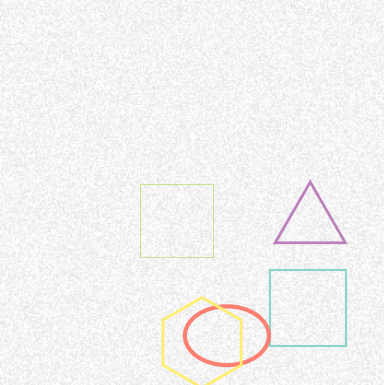[{"shape": "square", "thickness": 1.5, "radius": 0.49, "center": [0.8, 0.2]}, {"shape": "oval", "thickness": 3, "radius": 0.55, "center": [0.589, 0.128]}, {"shape": "square", "thickness": 0.5, "radius": 0.47, "center": [0.458, 0.428]}, {"shape": "triangle", "thickness": 2, "radius": 0.53, "center": [0.806, 0.422]}, {"shape": "hexagon", "thickness": 2, "radius": 0.59, "center": [0.525, 0.11]}]